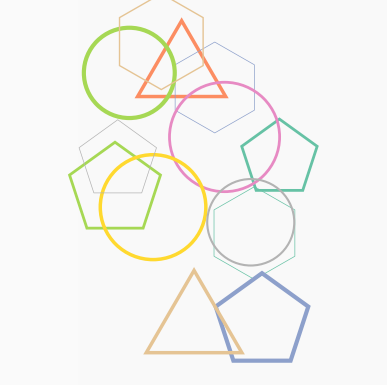[{"shape": "hexagon", "thickness": 0.5, "radius": 0.6, "center": [0.657, 0.395]}, {"shape": "pentagon", "thickness": 2, "radius": 0.51, "center": [0.721, 0.588]}, {"shape": "triangle", "thickness": 2.5, "radius": 0.66, "center": [0.469, 0.815]}, {"shape": "pentagon", "thickness": 3, "radius": 0.63, "center": [0.676, 0.165]}, {"shape": "hexagon", "thickness": 0.5, "radius": 0.59, "center": [0.554, 0.773]}, {"shape": "circle", "thickness": 2, "radius": 0.71, "center": [0.58, 0.644]}, {"shape": "pentagon", "thickness": 2, "radius": 0.62, "center": [0.297, 0.507]}, {"shape": "circle", "thickness": 3, "radius": 0.59, "center": [0.334, 0.811]}, {"shape": "circle", "thickness": 2.5, "radius": 0.68, "center": [0.395, 0.462]}, {"shape": "triangle", "thickness": 2.5, "radius": 0.71, "center": [0.501, 0.155]}, {"shape": "hexagon", "thickness": 1, "radius": 0.62, "center": [0.416, 0.892]}, {"shape": "circle", "thickness": 1.5, "radius": 0.56, "center": [0.647, 0.423]}, {"shape": "pentagon", "thickness": 0.5, "radius": 0.53, "center": [0.304, 0.584]}]